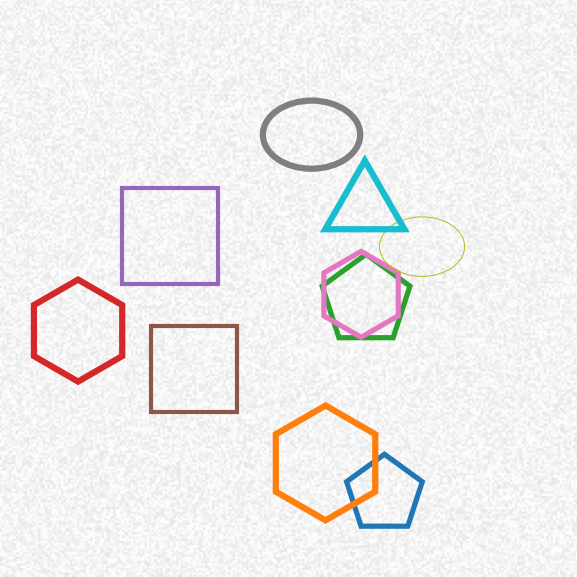[{"shape": "pentagon", "thickness": 2.5, "radius": 0.34, "center": [0.666, 0.144]}, {"shape": "hexagon", "thickness": 3, "radius": 0.5, "center": [0.564, 0.198]}, {"shape": "pentagon", "thickness": 2.5, "radius": 0.4, "center": [0.634, 0.479]}, {"shape": "hexagon", "thickness": 3, "radius": 0.44, "center": [0.135, 0.427]}, {"shape": "square", "thickness": 2, "radius": 0.42, "center": [0.294, 0.591]}, {"shape": "square", "thickness": 2, "radius": 0.37, "center": [0.336, 0.361]}, {"shape": "hexagon", "thickness": 2.5, "radius": 0.37, "center": [0.625, 0.489]}, {"shape": "oval", "thickness": 3, "radius": 0.42, "center": [0.54, 0.766]}, {"shape": "oval", "thickness": 0.5, "radius": 0.37, "center": [0.731, 0.572]}, {"shape": "triangle", "thickness": 3, "radius": 0.4, "center": [0.632, 0.642]}]